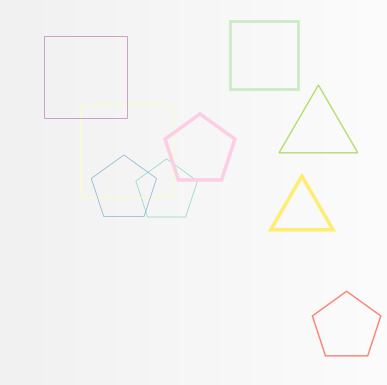[{"shape": "pentagon", "thickness": 0.5, "radius": 0.42, "center": [0.43, 0.504]}, {"shape": "square", "thickness": 0.5, "radius": 0.6, "center": [0.326, 0.608]}, {"shape": "pentagon", "thickness": 1, "radius": 0.46, "center": [0.894, 0.151]}, {"shape": "pentagon", "thickness": 0.5, "radius": 0.44, "center": [0.32, 0.509]}, {"shape": "triangle", "thickness": 1, "radius": 0.59, "center": [0.822, 0.662]}, {"shape": "pentagon", "thickness": 2.5, "radius": 0.47, "center": [0.516, 0.609]}, {"shape": "square", "thickness": 0.5, "radius": 0.53, "center": [0.221, 0.8]}, {"shape": "square", "thickness": 2, "radius": 0.44, "center": [0.681, 0.858]}, {"shape": "triangle", "thickness": 2.5, "radius": 0.46, "center": [0.779, 0.45]}]